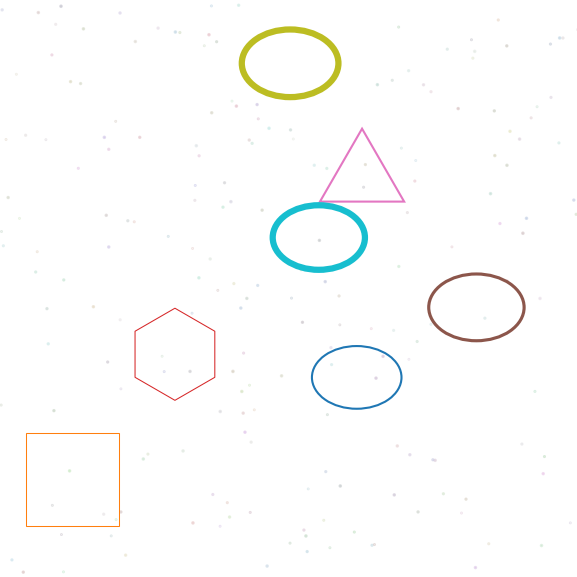[{"shape": "oval", "thickness": 1, "radius": 0.39, "center": [0.618, 0.346]}, {"shape": "square", "thickness": 0.5, "radius": 0.4, "center": [0.126, 0.168]}, {"shape": "hexagon", "thickness": 0.5, "radius": 0.4, "center": [0.303, 0.386]}, {"shape": "oval", "thickness": 1.5, "radius": 0.41, "center": [0.825, 0.467]}, {"shape": "triangle", "thickness": 1, "radius": 0.42, "center": [0.627, 0.692]}, {"shape": "oval", "thickness": 3, "radius": 0.42, "center": [0.502, 0.89]}, {"shape": "oval", "thickness": 3, "radius": 0.4, "center": [0.552, 0.588]}]